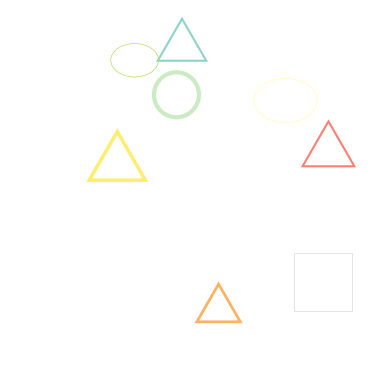[{"shape": "triangle", "thickness": 1.5, "radius": 0.36, "center": [0.473, 0.879]}, {"shape": "oval", "thickness": 0.5, "radius": 0.41, "center": [0.742, 0.739]}, {"shape": "triangle", "thickness": 1.5, "radius": 0.39, "center": [0.853, 0.607]}, {"shape": "triangle", "thickness": 2, "radius": 0.33, "center": [0.568, 0.197]}, {"shape": "oval", "thickness": 0.5, "radius": 0.31, "center": [0.35, 0.844]}, {"shape": "square", "thickness": 0.5, "radius": 0.37, "center": [0.839, 0.268]}, {"shape": "circle", "thickness": 3, "radius": 0.29, "center": [0.458, 0.754]}, {"shape": "triangle", "thickness": 2.5, "radius": 0.42, "center": [0.305, 0.574]}]